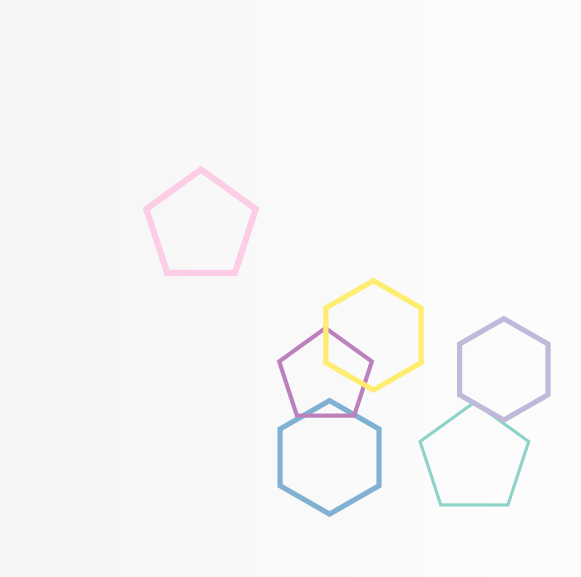[{"shape": "pentagon", "thickness": 1.5, "radius": 0.49, "center": [0.816, 0.204]}, {"shape": "hexagon", "thickness": 2.5, "radius": 0.44, "center": [0.867, 0.36]}, {"shape": "hexagon", "thickness": 2.5, "radius": 0.49, "center": [0.567, 0.207]}, {"shape": "pentagon", "thickness": 3, "radius": 0.5, "center": [0.346, 0.607]}, {"shape": "pentagon", "thickness": 2, "radius": 0.42, "center": [0.56, 0.347]}, {"shape": "hexagon", "thickness": 2.5, "radius": 0.47, "center": [0.643, 0.418]}]